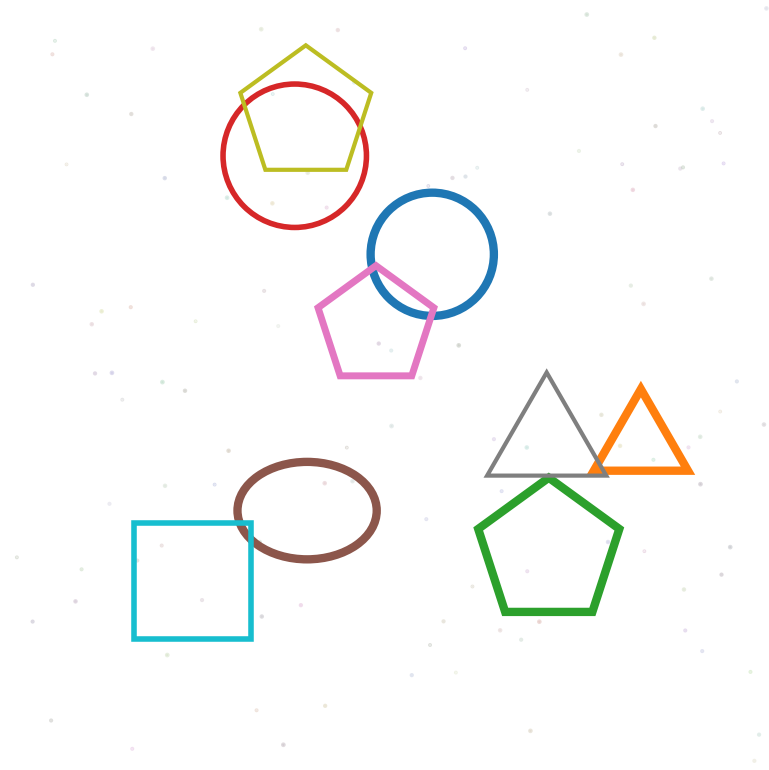[{"shape": "circle", "thickness": 3, "radius": 0.4, "center": [0.561, 0.67]}, {"shape": "triangle", "thickness": 3, "radius": 0.35, "center": [0.832, 0.424]}, {"shape": "pentagon", "thickness": 3, "radius": 0.48, "center": [0.713, 0.283]}, {"shape": "circle", "thickness": 2, "radius": 0.47, "center": [0.383, 0.798]}, {"shape": "oval", "thickness": 3, "radius": 0.45, "center": [0.399, 0.337]}, {"shape": "pentagon", "thickness": 2.5, "radius": 0.4, "center": [0.488, 0.576]}, {"shape": "triangle", "thickness": 1.5, "radius": 0.45, "center": [0.71, 0.427]}, {"shape": "pentagon", "thickness": 1.5, "radius": 0.45, "center": [0.397, 0.852]}, {"shape": "square", "thickness": 2, "radius": 0.38, "center": [0.25, 0.246]}]